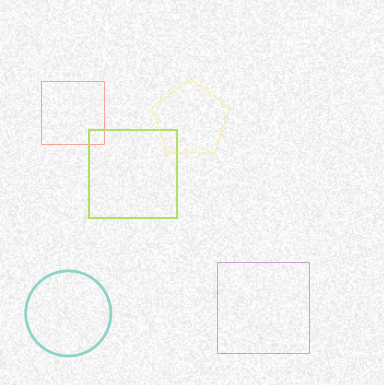[{"shape": "circle", "thickness": 2, "radius": 0.55, "center": [0.177, 0.186]}, {"shape": "square", "thickness": 0.5, "radius": 0.41, "center": [0.189, 0.708]}, {"shape": "square", "thickness": 1.5, "radius": 0.57, "center": [0.345, 0.548]}, {"shape": "square", "thickness": 0.5, "radius": 0.6, "center": [0.684, 0.201]}, {"shape": "pentagon", "thickness": 0.5, "radius": 0.53, "center": [0.496, 0.688]}]